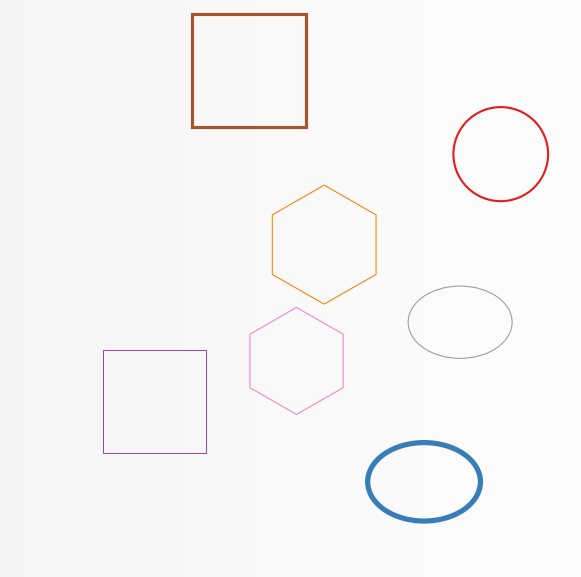[{"shape": "circle", "thickness": 1, "radius": 0.41, "center": [0.862, 0.732]}, {"shape": "oval", "thickness": 2.5, "radius": 0.49, "center": [0.73, 0.165]}, {"shape": "square", "thickness": 0.5, "radius": 0.44, "center": [0.266, 0.304]}, {"shape": "hexagon", "thickness": 0.5, "radius": 0.52, "center": [0.558, 0.575]}, {"shape": "square", "thickness": 1.5, "radius": 0.49, "center": [0.428, 0.878]}, {"shape": "hexagon", "thickness": 0.5, "radius": 0.46, "center": [0.51, 0.374]}, {"shape": "oval", "thickness": 0.5, "radius": 0.45, "center": [0.792, 0.441]}]